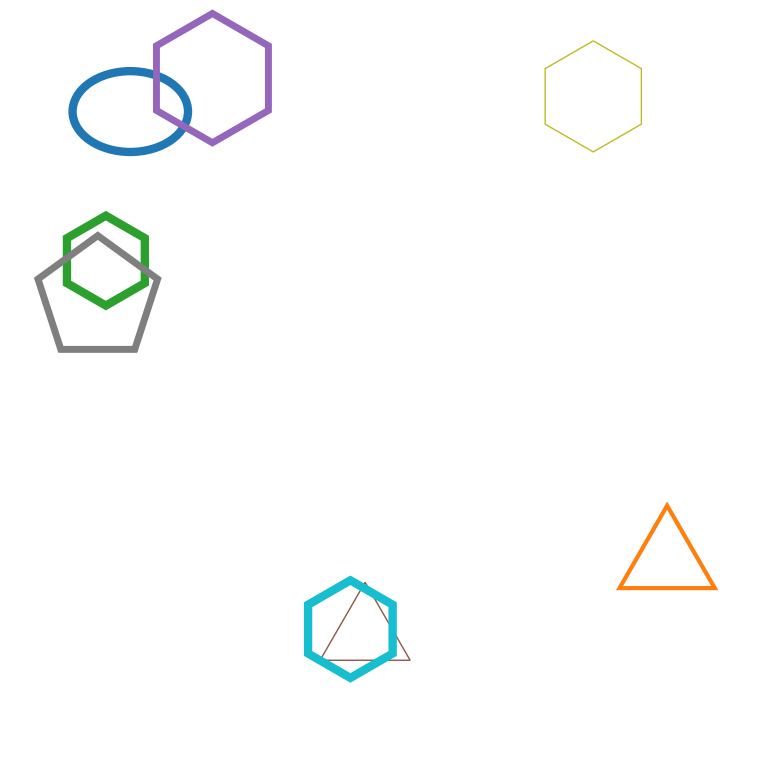[{"shape": "oval", "thickness": 3, "radius": 0.37, "center": [0.169, 0.855]}, {"shape": "triangle", "thickness": 1.5, "radius": 0.36, "center": [0.866, 0.272]}, {"shape": "hexagon", "thickness": 3, "radius": 0.29, "center": [0.138, 0.662]}, {"shape": "hexagon", "thickness": 2.5, "radius": 0.42, "center": [0.276, 0.899]}, {"shape": "triangle", "thickness": 0.5, "radius": 0.34, "center": [0.474, 0.176]}, {"shape": "pentagon", "thickness": 2.5, "radius": 0.41, "center": [0.127, 0.612]}, {"shape": "hexagon", "thickness": 0.5, "radius": 0.36, "center": [0.77, 0.875]}, {"shape": "hexagon", "thickness": 3, "radius": 0.32, "center": [0.455, 0.183]}]